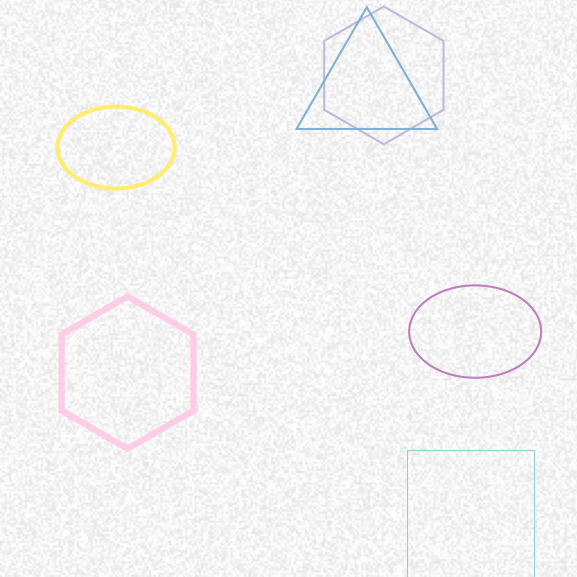[{"shape": "square", "thickness": 0.5, "radius": 0.55, "center": [0.815, 0.109]}, {"shape": "hexagon", "thickness": 1, "radius": 0.6, "center": [0.665, 0.869]}, {"shape": "triangle", "thickness": 1, "radius": 0.7, "center": [0.635, 0.846]}, {"shape": "hexagon", "thickness": 3, "radius": 0.66, "center": [0.221, 0.354]}, {"shape": "oval", "thickness": 1, "radius": 0.57, "center": [0.823, 0.425]}, {"shape": "oval", "thickness": 2, "radius": 0.51, "center": [0.201, 0.744]}]